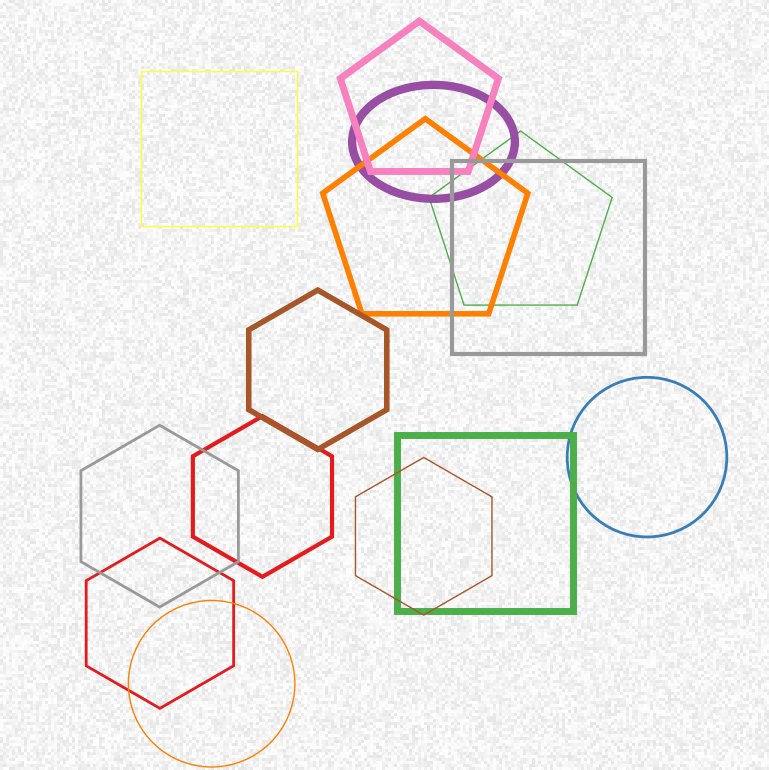[{"shape": "hexagon", "thickness": 1.5, "radius": 0.52, "center": [0.341, 0.355]}, {"shape": "hexagon", "thickness": 1, "radius": 0.55, "center": [0.208, 0.191]}, {"shape": "circle", "thickness": 1, "radius": 0.52, "center": [0.84, 0.406]}, {"shape": "pentagon", "thickness": 0.5, "radius": 0.62, "center": [0.676, 0.705]}, {"shape": "square", "thickness": 2.5, "radius": 0.57, "center": [0.63, 0.321]}, {"shape": "oval", "thickness": 3, "radius": 0.53, "center": [0.563, 0.816]}, {"shape": "pentagon", "thickness": 2, "radius": 0.7, "center": [0.552, 0.706]}, {"shape": "circle", "thickness": 0.5, "radius": 0.54, "center": [0.275, 0.112]}, {"shape": "square", "thickness": 0.5, "radius": 0.51, "center": [0.284, 0.807]}, {"shape": "hexagon", "thickness": 2, "radius": 0.52, "center": [0.413, 0.52]}, {"shape": "hexagon", "thickness": 0.5, "radius": 0.51, "center": [0.55, 0.304]}, {"shape": "pentagon", "thickness": 2.5, "radius": 0.54, "center": [0.545, 0.865]}, {"shape": "hexagon", "thickness": 1, "radius": 0.59, "center": [0.207, 0.33]}, {"shape": "square", "thickness": 1.5, "radius": 0.63, "center": [0.712, 0.666]}]